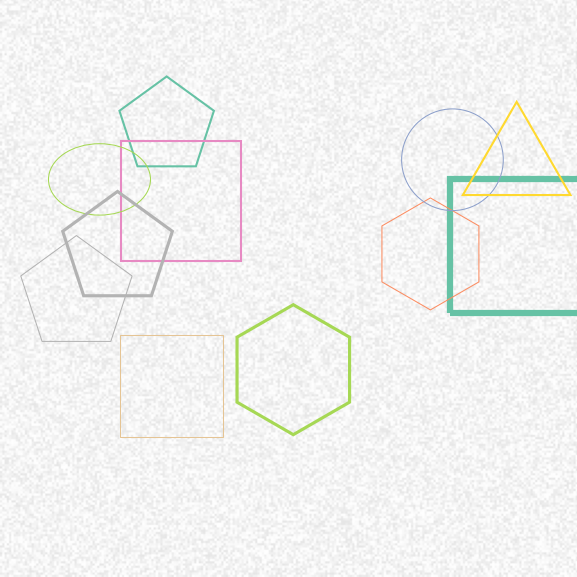[{"shape": "pentagon", "thickness": 1, "radius": 0.43, "center": [0.289, 0.781]}, {"shape": "square", "thickness": 3, "radius": 0.58, "center": [0.895, 0.573]}, {"shape": "hexagon", "thickness": 0.5, "radius": 0.48, "center": [0.745, 0.559]}, {"shape": "circle", "thickness": 0.5, "radius": 0.44, "center": [0.783, 0.723]}, {"shape": "square", "thickness": 1, "radius": 0.52, "center": [0.313, 0.651]}, {"shape": "oval", "thickness": 0.5, "radius": 0.44, "center": [0.172, 0.688]}, {"shape": "hexagon", "thickness": 1.5, "radius": 0.56, "center": [0.508, 0.359]}, {"shape": "triangle", "thickness": 1, "radius": 0.54, "center": [0.895, 0.715]}, {"shape": "square", "thickness": 0.5, "radius": 0.44, "center": [0.297, 0.331]}, {"shape": "pentagon", "thickness": 0.5, "radius": 0.51, "center": [0.132, 0.49]}, {"shape": "pentagon", "thickness": 1.5, "radius": 0.5, "center": [0.204, 0.568]}]